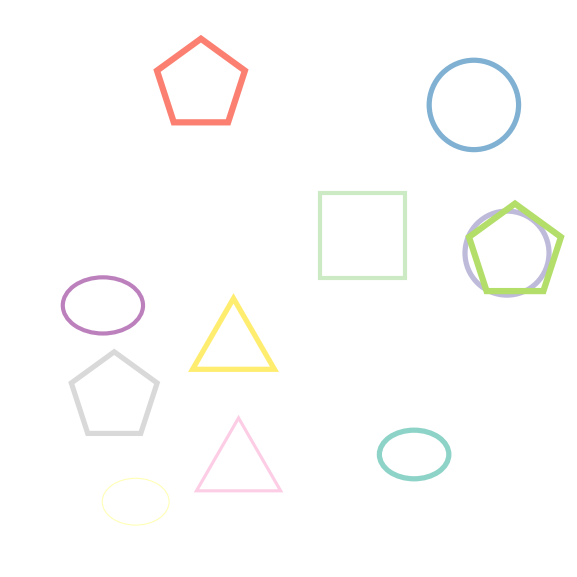[{"shape": "oval", "thickness": 2.5, "radius": 0.3, "center": [0.717, 0.212]}, {"shape": "oval", "thickness": 0.5, "radius": 0.29, "center": [0.235, 0.13]}, {"shape": "circle", "thickness": 2.5, "radius": 0.36, "center": [0.878, 0.561]}, {"shape": "pentagon", "thickness": 3, "radius": 0.4, "center": [0.348, 0.852]}, {"shape": "circle", "thickness": 2.5, "radius": 0.39, "center": [0.821, 0.817]}, {"shape": "pentagon", "thickness": 3, "radius": 0.42, "center": [0.892, 0.563]}, {"shape": "triangle", "thickness": 1.5, "radius": 0.42, "center": [0.413, 0.191]}, {"shape": "pentagon", "thickness": 2.5, "radius": 0.39, "center": [0.198, 0.312]}, {"shape": "oval", "thickness": 2, "radius": 0.35, "center": [0.178, 0.47]}, {"shape": "square", "thickness": 2, "radius": 0.37, "center": [0.628, 0.591]}, {"shape": "triangle", "thickness": 2.5, "radius": 0.41, "center": [0.404, 0.401]}]